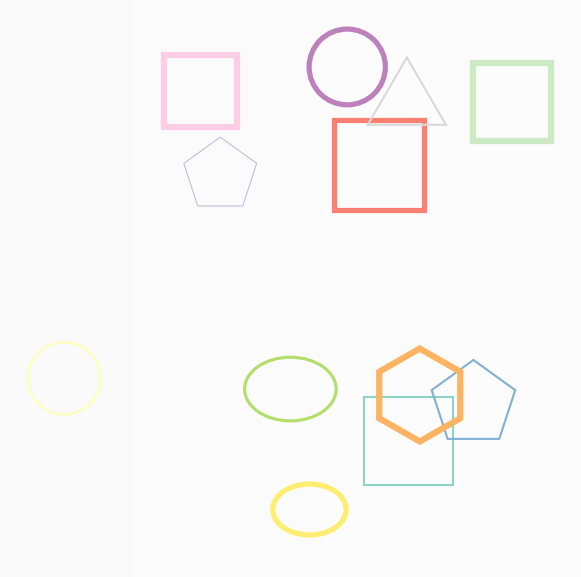[{"shape": "square", "thickness": 1, "radius": 0.38, "center": [0.703, 0.235]}, {"shape": "circle", "thickness": 1, "radius": 0.31, "center": [0.11, 0.344]}, {"shape": "pentagon", "thickness": 0.5, "radius": 0.33, "center": [0.379, 0.696]}, {"shape": "square", "thickness": 2.5, "radius": 0.39, "center": [0.652, 0.713]}, {"shape": "pentagon", "thickness": 1, "radius": 0.38, "center": [0.815, 0.3]}, {"shape": "hexagon", "thickness": 3, "radius": 0.4, "center": [0.722, 0.315]}, {"shape": "oval", "thickness": 1.5, "radius": 0.39, "center": [0.5, 0.325]}, {"shape": "square", "thickness": 3, "radius": 0.31, "center": [0.345, 0.842]}, {"shape": "triangle", "thickness": 1, "radius": 0.39, "center": [0.7, 0.822]}, {"shape": "circle", "thickness": 2.5, "radius": 0.33, "center": [0.597, 0.883]}, {"shape": "square", "thickness": 3, "radius": 0.34, "center": [0.881, 0.823]}, {"shape": "oval", "thickness": 2.5, "radius": 0.32, "center": [0.532, 0.117]}]